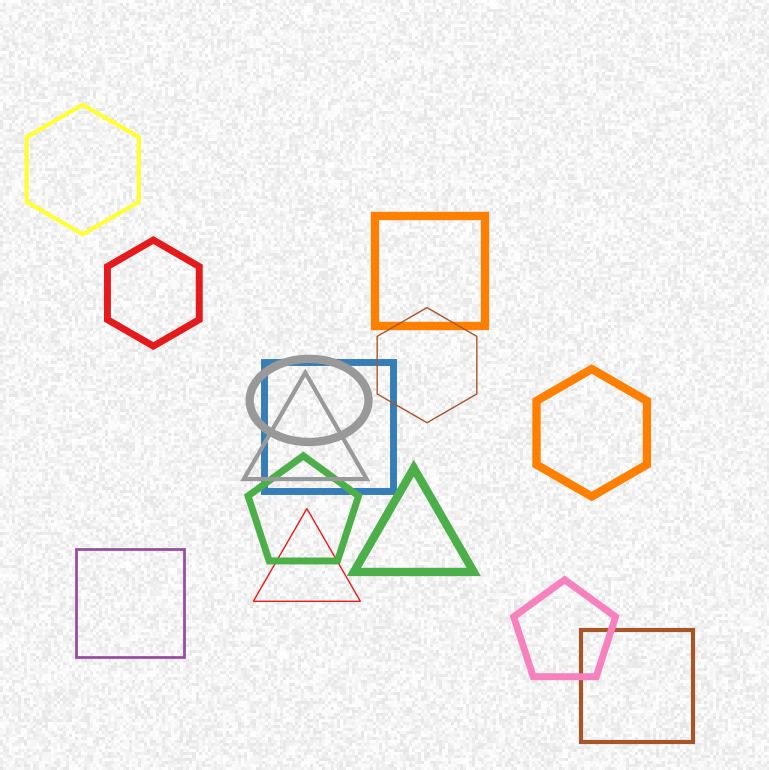[{"shape": "triangle", "thickness": 0.5, "radius": 0.4, "center": [0.399, 0.259]}, {"shape": "hexagon", "thickness": 2.5, "radius": 0.34, "center": [0.199, 0.619]}, {"shape": "square", "thickness": 2.5, "radius": 0.42, "center": [0.426, 0.446]}, {"shape": "pentagon", "thickness": 2.5, "radius": 0.38, "center": [0.394, 0.333]}, {"shape": "triangle", "thickness": 3, "radius": 0.45, "center": [0.537, 0.302]}, {"shape": "square", "thickness": 1, "radius": 0.35, "center": [0.169, 0.217]}, {"shape": "square", "thickness": 3, "radius": 0.36, "center": [0.558, 0.648]}, {"shape": "hexagon", "thickness": 3, "radius": 0.41, "center": [0.768, 0.438]}, {"shape": "hexagon", "thickness": 1.5, "radius": 0.42, "center": [0.107, 0.78]}, {"shape": "square", "thickness": 1.5, "radius": 0.36, "center": [0.828, 0.109]}, {"shape": "hexagon", "thickness": 0.5, "radius": 0.37, "center": [0.555, 0.526]}, {"shape": "pentagon", "thickness": 2.5, "radius": 0.35, "center": [0.733, 0.177]}, {"shape": "triangle", "thickness": 1.5, "radius": 0.46, "center": [0.396, 0.424]}, {"shape": "oval", "thickness": 3, "radius": 0.39, "center": [0.401, 0.48]}]